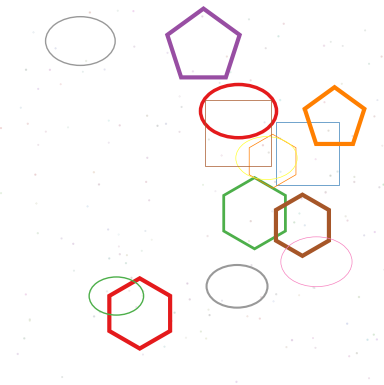[{"shape": "oval", "thickness": 2.5, "radius": 0.49, "center": [0.62, 0.711]}, {"shape": "hexagon", "thickness": 3, "radius": 0.46, "center": [0.363, 0.186]}, {"shape": "square", "thickness": 0.5, "radius": 0.41, "center": [0.799, 0.602]}, {"shape": "hexagon", "thickness": 2, "radius": 0.46, "center": [0.661, 0.446]}, {"shape": "oval", "thickness": 1, "radius": 0.35, "center": [0.302, 0.231]}, {"shape": "pentagon", "thickness": 3, "radius": 0.49, "center": [0.529, 0.879]}, {"shape": "hexagon", "thickness": 0.5, "radius": 0.35, "center": [0.708, 0.581]}, {"shape": "pentagon", "thickness": 3, "radius": 0.41, "center": [0.869, 0.692]}, {"shape": "oval", "thickness": 0.5, "radius": 0.4, "center": [0.692, 0.589]}, {"shape": "hexagon", "thickness": 3, "radius": 0.4, "center": [0.786, 0.415]}, {"shape": "square", "thickness": 0.5, "radius": 0.43, "center": [0.619, 0.655]}, {"shape": "oval", "thickness": 0.5, "radius": 0.46, "center": [0.822, 0.32]}, {"shape": "oval", "thickness": 1, "radius": 0.45, "center": [0.209, 0.893]}, {"shape": "oval", "thickness": 1.5, "radius": 0.4, "center": [0.616, 0.256]}]